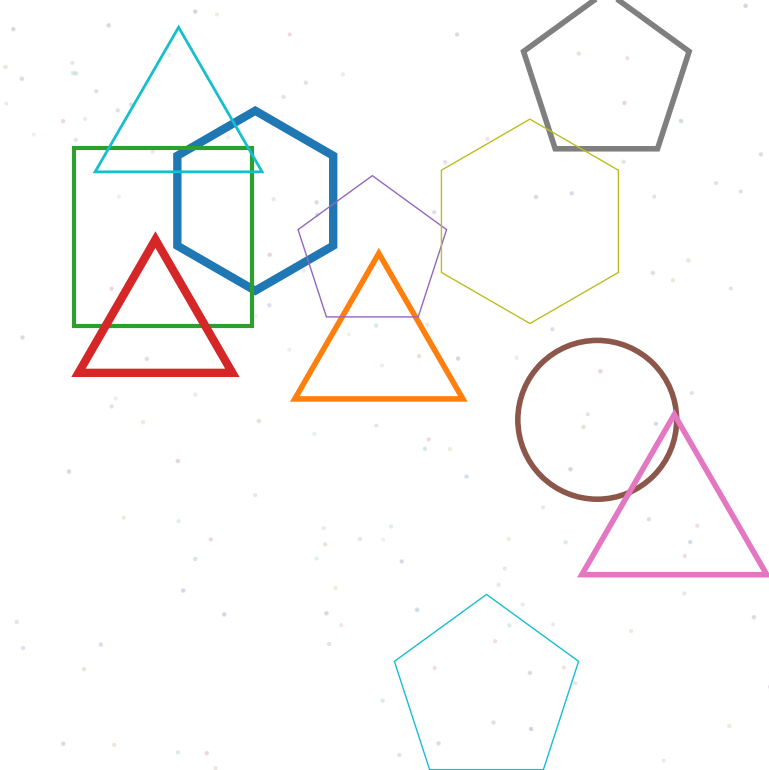[{"shape": "hexagon", "thickness": 3, "radius": 0.58, "center": [0.332, 0.739]}, {"shape": "triangle", "thickness": 2, "radius": 0.63, "center": [0.492, 0.545]}, {"shape": "square", "thickness": 1.5, "radius": 0.58, "center": [0.212, 0.692]}, {"shape": "triangle", "thickness": 3, "radius": 0.58, "center": [0.202, 0.573]}, {"shape": "pentagon", "thickness": 0.5, "radius": 0.51, "center": [0.484, 0.67]}, {"shape": "circle", "thickness": 2, "radius": 0.52, "center": [0.776, 0.455]}, {"shape": "triangle", "thickness": 2, "radius": 0.69, "center": [0.876, 0.323]}, {"shape": "pentagon", "thickness": 2, "radius": 0.57, "center": [0.787, 0.898]}, {"shape": "hexagon", "thickness": 0.5, "radius": 0.66, "center": [0.688, 0.713]}, {"shape": "pentagon", "thickness": 0.5, "radius": 0.63, "center": [0.632, 0.102]}, {"shape": "triangle", "thickness": 1, "radius": 0.63, "center": [0.232, 0.839]}]